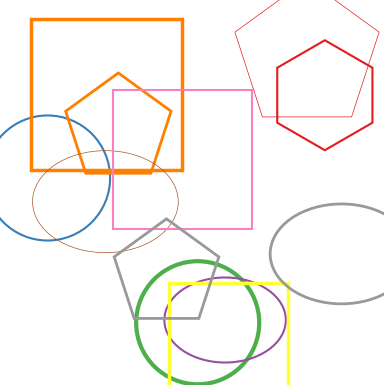[{"shape": "pentagon", "thickness": 0.5, "radius": 0.98, "center": [0.797, 0.856]}, {"shape": "hexagon", "thickness": 1.5, "radius": 0.71, "center": [0.844, 0.753]}, {"shape": "circle", "thickness": 1.5, "radius": 0.81, "center": [0.124, 0.538]}, {"shape": "circle", "thickness": 3, "radius": 0.8, "center": [0.513, 0.162]}, {"shape": "oval", "thickness": 1.5, "radius": 0.79, "center": [0.585, 0.169]}, {"shape": "square", "thickness": 2.5, "radius": 0.98, "center": [0.277, 0.756]}, {"shape": "pentagon", "thickness": 2, "radius": 0.72, "center": [0.307, 0.667]}, {"shape": "square", "thickness": 2.5, "radius": 0.77, "center": [0.593, 0.111]}, {"shape": "oval", "thickness": 0.5, "radius": 0.95, "center": [0.274, 0.476]}, {"shape": "square", "thickness": 1.5, "radius": 0.91, "center": [0.474, 0.586]}, {"shape": "pentagon", "thickness": 2, "radius": 0.71, "center": [0.432, 0.289]}, {"shape": "oval", "thickness": 2, "radius": 0.93, "center": [0.887, 0.341]}]